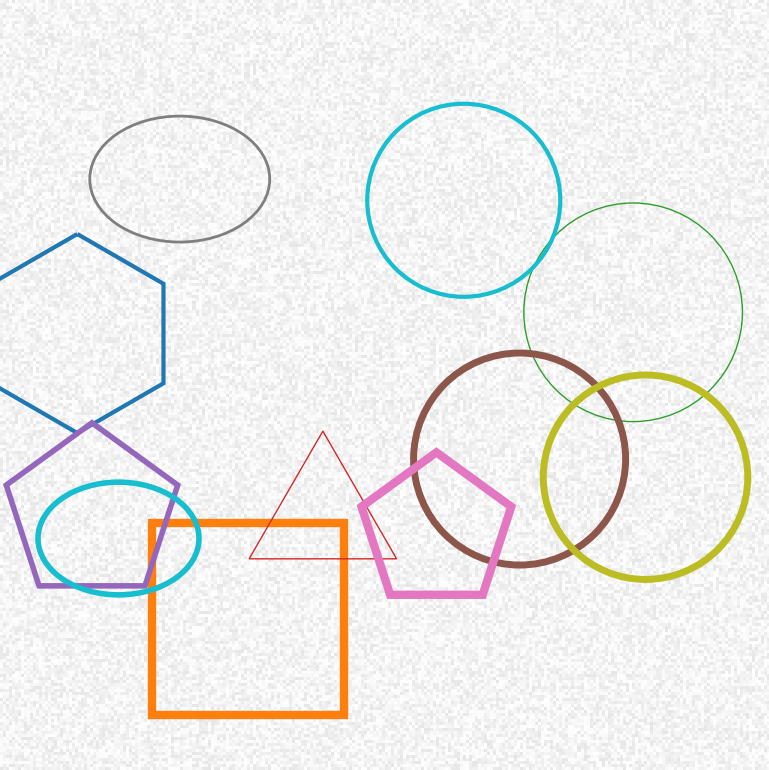[{"shape": "hexagon", "thickness": 1.5, "radius": 0.65, "center": [0.1, 0.567]}, {"shape": "square", "thickness": 3, "radius": 0.62, "center": [0.323, 0.196]}, {"shape": "circle", "thickness": 0.5, "radius": 0.71, "center": [0.822, 0.594]}, {"shape": "triangle", "thickness": 0.5, "radius": 0.55, "center": [0.419, 0.33]}, {"shape": "pentagon", "thickness": 2, "radius": 0.59, "center": [0.119, 0.334]}, {"shape": "circle", "thickness": 2.5, "radius": 0.69, "center": [0.675, 0.404]}, {"shape": "pentagon", "thickness": 3, "radius": 0.51, "center": [0.567, 0.31]}, {"shape": "oval", "thickness": 1, "radius": 0.58, "center": [0.233, 0.767]}, {"shape": "circle", "thickness": 2.5, "radius": 0.66, "center": [0.838, 0.38]}, {"shape": "circle", "thickness": 1.5, "radius": 0.63, "center": [0.602, 0.74]}, {"shape": "oval", "thickness": 2, "radius": 0.52, "center": [0.154, 0.301]}]